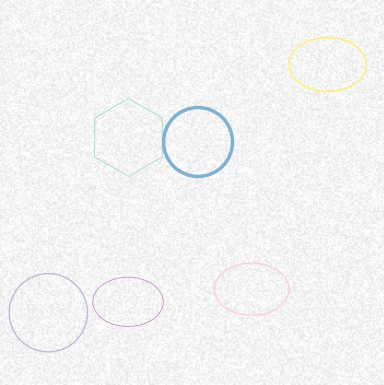[{"shape": "hexagon", "thickness": 0.5, "radius": 0.51, "center": [0.334, 0.643]}, {"shape": "circle", "thickness": 1, "radius": 0.51, "center": [0.126, 0.188]}, {"shape": "circle", "thickness": 2.5, "radius": 0.45, "center": [0.514, 0.631]}, {"shape": "oval", "thickness": 1, "radius": 0.48, "center": [0.654, 0.249]}, {"shape": "oval", "thickness": 0.5, "radius": 0.46, "center": [0.333, 0.216]}, {"shape": "oval", "thickness": 1, "radius": 0.5, "center": [0.851, 0.832]}]